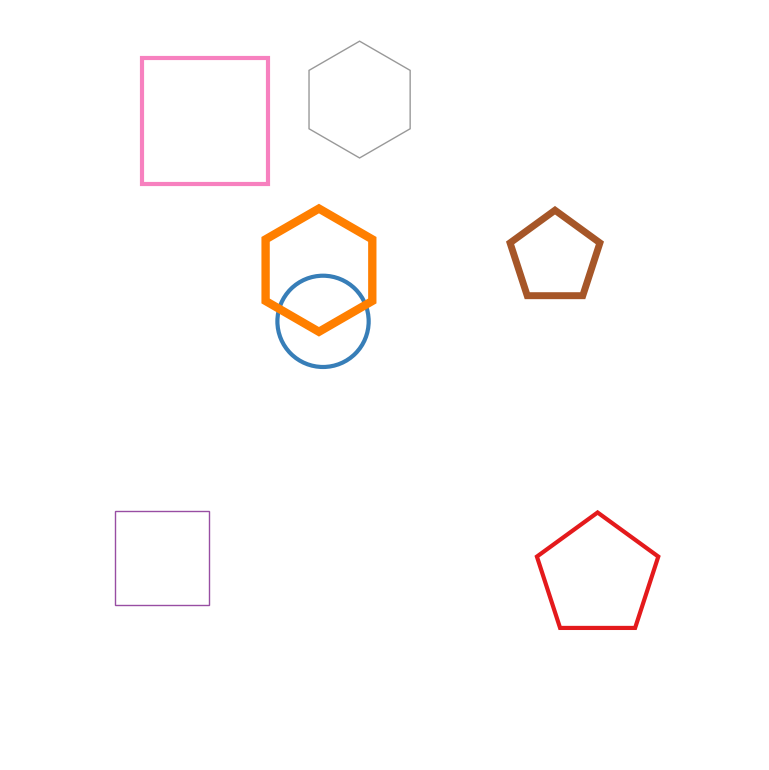[{"shape": "pentagon", "thickness": 1.5, "radius": 0.41, "center": [0.776, 0.252]}, {"shape": "circle", "thickness": 1.5, "radius": 0.3, "center": [0.42, 0.583]}, {"shape": "square", "thickness": 0.5, "radius": 0.31, "center": [0.211, 0.276]}, {"shape": "hexagon", "thickness": 3, "radius": 0.4, "center": [0.414, 0.649]}, {"shape": "pentagon", "thickness": 2.5, "radius": 0.31, "center": [0.721, 0.666]}, {"shape": "square", "thickness": 1.5, "radius": 0.41, "center": [0.267, 0.843]}, {"shape": "hexagon", "thickness": 0.5, "radius": 0.38, "center": [0.467, 0.871]}]